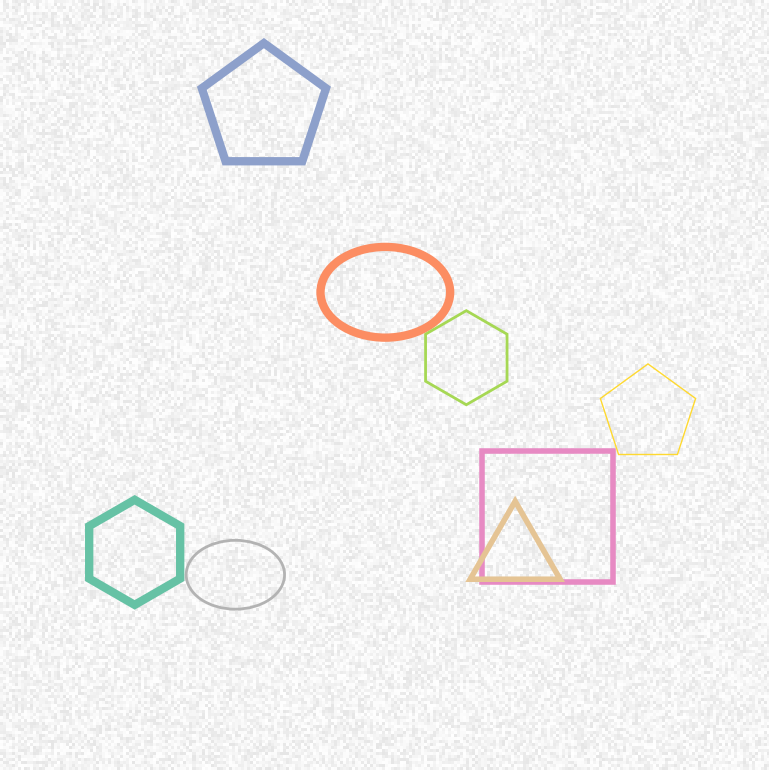[{"shape": "hexagon", "thickness": 3, "radius": 0.34, "center": [0.175, 0.283]}, {"shape": "oval", "thickness": 3, "radius": 0.42, "center": [0.5, 0.62]}, {"shape": "pentagon", "thickness": 3, "radius": 0.42, "center": [0.343, 0.859]}, {"shape": "square", "thickness": 2, "radius": 0.42, "center": [0.711, 0.329]}, {"shape": "hexagon", "thickness": 1, "radius": 0.31, "center": [0.606, 0.535]}, {"shape": "pentagon", "thickness": 0.5, "radius": 0.33, "center": [0.842, 0.462]}, {"shape": "triangle", "thickness": 2, "radius": 0.34, "center": [0.669, 0.281]}, {"shape": "oval", "thickness": 1, "radius": 0.32, "center": [0.306, 0.254]}]